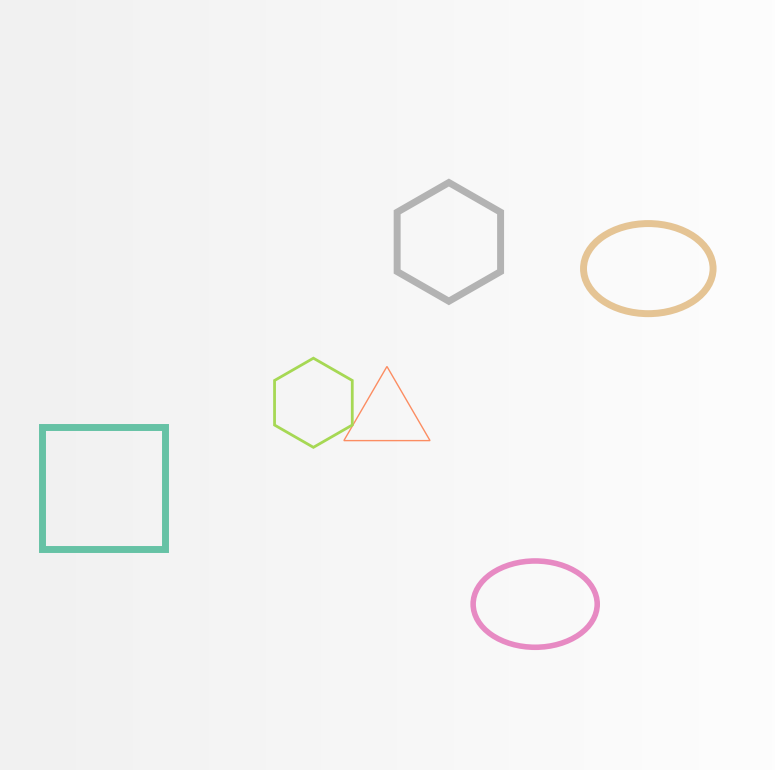[{"shape": "square", "thickness": 2.5, "radius": 0.4, "center": [0.134, 0.366]}, {"shape": "triangle", "thickness": 0.5, "radius": 0.32, "center": [0.499, 0.46]}, {"shape": "oval", "thickness": 2, "radius": 0.4, "center": [0.691, 0.215]}, {"shape": "hexagon", "thickness": 1, "radius": 0.29, "center": [0.404, 0.477]}, {"shape": "oval", "thickness": 2.5, "radius": 0.42, "center": [0.837, 0.651]}, {"shape": "hexagon", "thickness": 2.5, "radius": 0.39, "center": [0.579, 0.686]}]